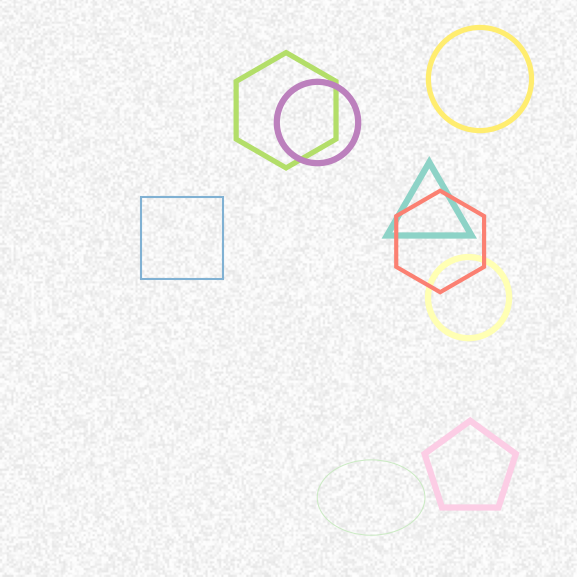[{"shape": "triangle", "thickness": 3, "radius": 0.42, "center": [0.743, 0.634]}, {"shape": "circle", "thickness": 3, "radius": 0.35, "center": [0.811, 0.484]}, {"shape": "hexagon", "thickness": 2, "radius": 0.44, "center": [0.762, 0.581]}, {"shape": "square", "thickness": 1, "radius": 0.35, "center": [0.315, 0.587]}, {"shape": "hexagon", "thickness": 2.5, "radius": 0.5, "center": [0.495, 0.808]}, {"shape": "pentagon", "thickness": 3, "radius": 0.42, "center": [0.814, 0.188]}, {"shape": "circle", "thickness": 3, "radius": 0.35, "center": [0.55, 0.787]}, {"shape": "oval", "thickness": 0.5, "radius": 0.47, "center": [0.643, 0.138]}, {"shape": "circle", "thickness": 2.5, "radius": 0.45, "center": [0.831, 0.862]}]